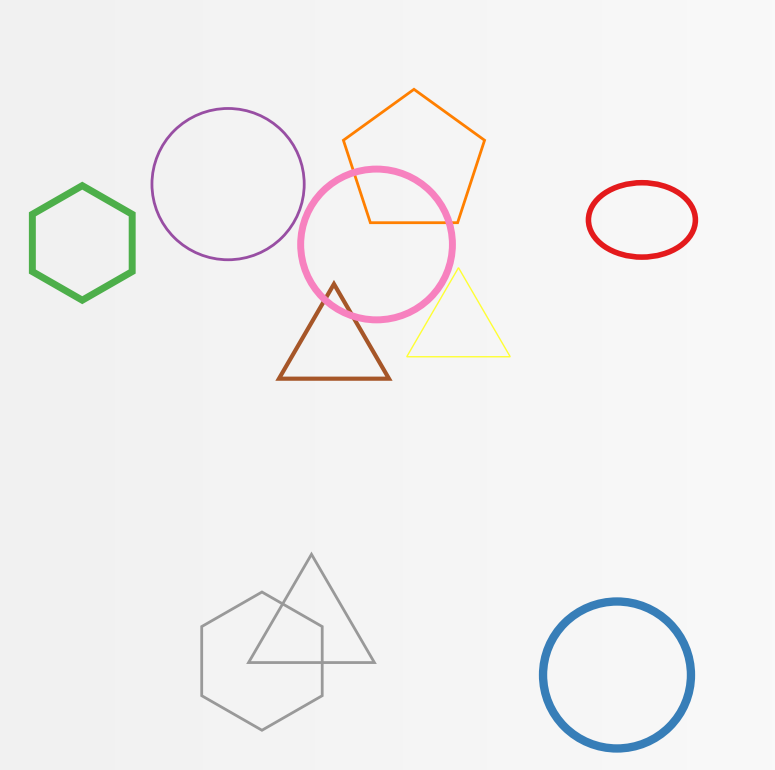[{"shape": "oval", "thickness": 2, "radius": 0.35, "center": [0.828, 0.714]}, {"shape": "circle", "thickness": 3, "radius": 0.48, "center": [0.796, 0.123]}, {"shape": "hexagon", "thickness": 2.5, "radius": 0.37, "center": [0.106, 0.685]}, {"shape": "circle", "thickness": 1, "radius": 0.49, "center": [0.294, 0.761]}, {"shape": "pentagon", "thickness": 1, "radius": 0.48, "center": [0.534, 0.788]}, {"shape": "triangle", "thickness": 0.5, "radius": 0.39, "center": [0.592, 0.575]}, {"shape": "triangle", "thickness": 1.5, "radius": 0.41, "center": [0.431, 0.549]}, {"shape": "circle", "thickness": 2.5, "radius": 0.49, "center": [0.486, 0.683]}, {"shape": "hexagon", "thickness": 1, "radius": 0.45, "center": [0.338, 0.141]}, {"shape": "triangle", "thickness": 1, "radius": 0.47, "center": [0.402, 0.186]}]